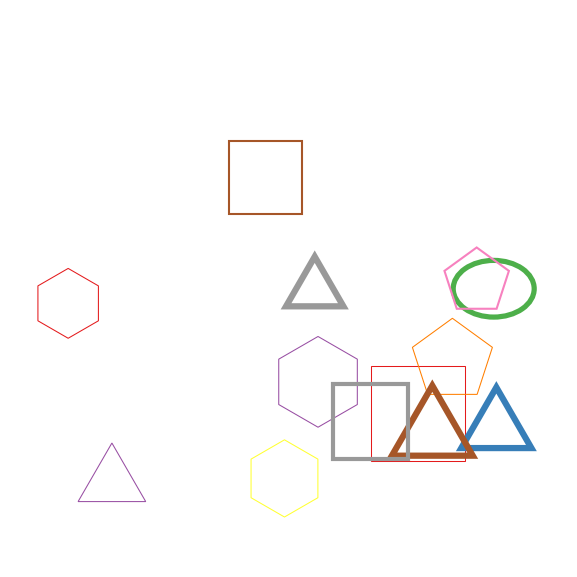[{"shape": "hexagon", "thickness": 0.5, "radius": 0.3, "center": [0.118, 0.474]}, {"shape": "square", "thickness": 0.5, "radius": 0.41, "center": [0.724, 0.283]}, {"shape": "triangle", "thickness": 3, "radius": 0.35, "center": [0.859, 0.258]}, {"shape": "oval", "thickness": 2.5, "radius": 0.35, "center": [0.855, 0.499]}, {"shape": "triangle", "thickness": 0.5, "radius": 0.34, "center": [0.194, 0.164]}, {"shape": "hexagon", "thickness": 0.5, "radius": 0.39, "center": [0.551, 0.338]}, {"shape": "pentagon", "thickness": 0.5, "radius": 0.36, "center": [0.783, 0.375]}, {"shape": "hexagon", "thickness": 0.5, "radius": 0.33, "center": [0.493, 0.171]}, {"shape": "square", "thickness": 1, "radius": 0.32, "center": [0.46, 0.691]}, {"shape": "triangle", "thickness": 3, "radius": 0.4, "center": [0.749, 0.25]}, {"shape": "pentagon", "thickness": 1, "radius": 0.29, "center": [0.825, 0.512]}, {"shape": "square", "thickness": 2, "radius": 0.32, "center": [0.641, 0.27]}, {"shape": "triangle", "thickness": 3, "radius": 0.29, "center": [0.545, 0.497]}]